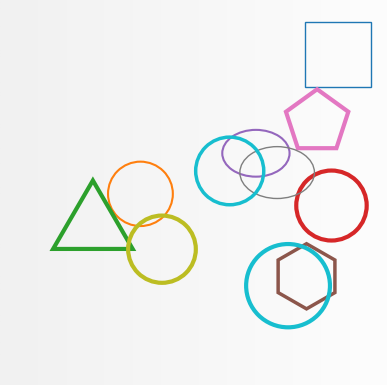[{"shape": "square", "thickness": 1, "radius": 0.43, "center": [0.873, 0.858]}, {"shape": "circle", "thickness": 1.5, "radius": 0.42, "center": [0.362, 0.496]}, {"shape": "triangle", "thickness": 3, "radius": 0.59, "center": [0.24, 0.413]}, {"shape": "circle", "thickness": 3, "radius": 0.45, "center": [0.855, 0.466]}, {"shape": "oval", "thickness": 1.5, "radius": 0.43, "center": [0.66, 0.602]}, {"shape": "hexagon", "thickness": 2.5, "radius": 0.42, "center": [0.791, 0.282]}, {"shape": "pentagon", "thickness": 3, "radius": 0.42, "center": [0.818, 0.684]}, {"shape": "oval", "thickness": 1, "radius": 0.48, "center": [0.715, 0.552]}, {"shape": "circle", "thickness": 3, "radius": 0.44, "center": [0.418, 0.353]}, {"shape": "circle", "thickness": 3, "radius": 0.54, "center": [0.743, 0.258]}, {"shape": "circle", "thickness": 2.5, "radius": 0.44, "center": [0.593, 0.556]}]